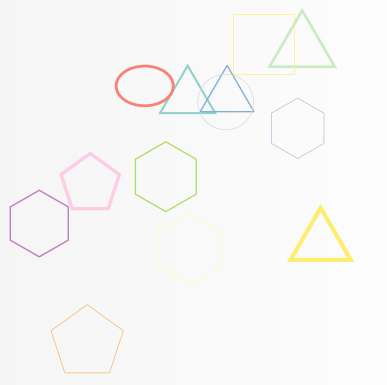[{"shape": "triangle", "thickness": 1.5, "radius": 0.41, "center": [0.484, 0.747]}, {"shape": "hexagon", "thickness": 0.5, "radius": 0.46, "center": [0.49, 0.353]}, {"shape": "hexagon", "thickness": 0.5, "radius": 0.39, "center": [0.768, 0.667]}, {"shape": "oval", "thickness": 2, "radius": 0.37, "center": [0.373, 0.777]}, {"shape": "triangle", "thickness": 1, "radius": 0.4, "center": [0.586, 0.75]}, {"shape": "pentagon", "thickness": 0.5, "radius": 0.49, "center": [0.225, 0.111]}, {"shape": "hexagon", "thickness": 1, "radius": 0.45, "center": [0.428, 0.541]}, {"shape": "pentagon", "thickness": 2.5, "radius": 0.4, "center": [0.233, 0.522]}, {"shape": "circle", "thickness": 0.5, "radius": 0.36, "center": [0.583, 0.735]}, {"shape": "hexagon", "thickness": 1, "radius": 0.43, "center": [0.101, 0.419]}, {"shape": "triangle", "thickness": 2, "radius": 0.49, "center": [0.78, 0.875]}, {"shape": "triangle", "thickness": 3, "radius": 0.45, "center": [0.827, 0.37]}, {"shape": "square", "thickness": 0.5, "radius": 0.39, "center": [0.68, 0.887]}]